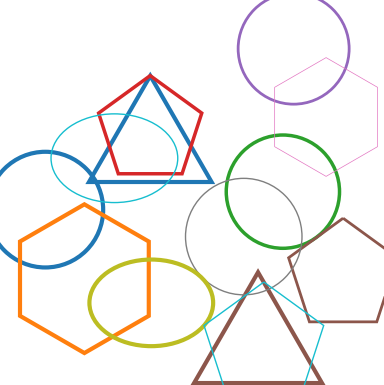[{"shape": "circle", "thickness": 3, "radius": 0.75, "center": [0.118, 0.456]}, {"shape": "triangle", "thickness": 3, "radius": 0.92, "center": [0.39, 0.619]}, {"shape": "hexagon", "thickness": 3, "radius": 0.97, "center": [0.219, 0.276]}, {"shape": "circle", "thickness": 2.5, "radius": 0.74, "center": [0.735, 0.502]}, {"shape": "pentagon", "thickness": 2.5, "radius": 0.7, "center": [0.39, 0.663]}, {"shape": "circle", "thickness": 2, "radius": 0.72, "center": [0.763, 0.874]}, {"shape": "triangle", "thickness": 3, "radius": 0.96, "center": [0.67, 0.101]}, {"shape": "pentagon", "thickness": 2, "radius": 0.74, "center": [0.891, 0.284]}, {"shape": "hexagon", "thickness": 0.5, "radius": 0.77, "center": [0.847, 0.696]}, {"shape": "circle", "thickness": 1, "radius": 0.76, "center": [0.633, 0.385]}, {"shape": "oval", "thickness": 3, "radius": 0.8, "center": [0.393, 0.213]}, {"shape": "pentagon", "thickness": 1, "radius": 0.82, "center": [0.685, 0.104]}, {"shape": "oval", "thickness": 1, "radius": 0.82, "center": [0.297, 0.589]}]